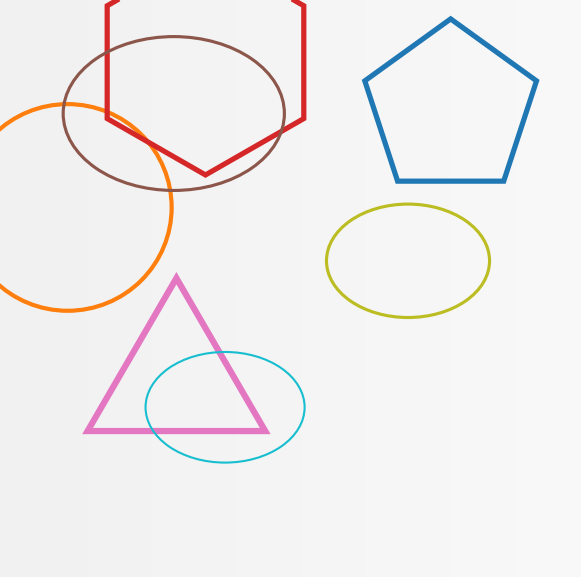[{"shape": "pentagon", "thickness": 2.5, "radius": 0.78, "center": [0.775, 0.811]}, {"shape": "circle", "thickness": 2, "radius": 0.89, "center": [0.116, 0.64]}, {"shape": "hexagon", "thickness": 2.5, "radius": 0.98, "center": [0.354, 0.891]}, {"shape": "oval", "thickness": 1.5, "radius": 0.95, "center": [0.299, 0.803]}, {"shape": "triangle", "thickness": 3, "radius": 0.88, "center": [0.303, 0.341]}, {"shape": "oval", "thickness": 1.5, "radius": 0.7, "center": [0.702, 0.548]}, {"shape": "oval", "thickness": 1, "radius": 0.68, "center": [0.387, 0.294]}]